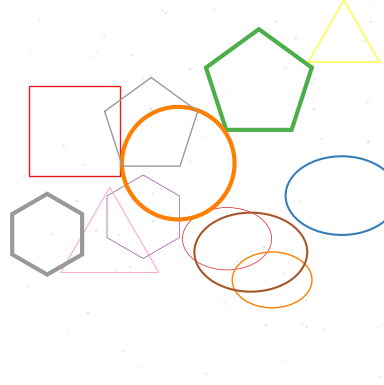[{"shape": "oval", "thickness": 0.5, "radius": 0.58, "center": [0.59, 0.38]}, {"shape": "square", "thickness": 1, "radius": 0.59, "center": [0.194, 0.66]}, {"shape": "oval", "thickness": 1.5, "radius": 0.73, "center": [0.888, 0.492]}, {"shape": "pentagon", "thickness": 3, "radius": 0.72, "center": [0.672, 0.78]}, {"shape": "hexagon", "thickness": 0.5, "radius": 0.54, "center": [0.372, 0.437]}, {"shape": "oval", "thickness": 1, "radius": 0.52, "center": [0.707, 0.273]}, {"shape": "circle", "thickness": 3, "radius": 0.73, "center": [0.463, 0.576]}, {"shape": "triangle", "thickness": 1, "radius": 0.53, "center": [0.893, 0.892]}, {"shape": "oval", "thickness": 1.5, "radius": 0.73, "center": [0.651, 0.345]}, {"shape": "triangle", "thickness": 0.5, "radius": 0.74, "center": [0.285, 0.366]}, {"shape": "hexagon", "thickness": 3, "radius": 0.52, "center": [0.123, 0.392]}, {"shape": "pentagon", "thickness": 1, "radius": 0.64, "center": [0.393, 0.671]}]